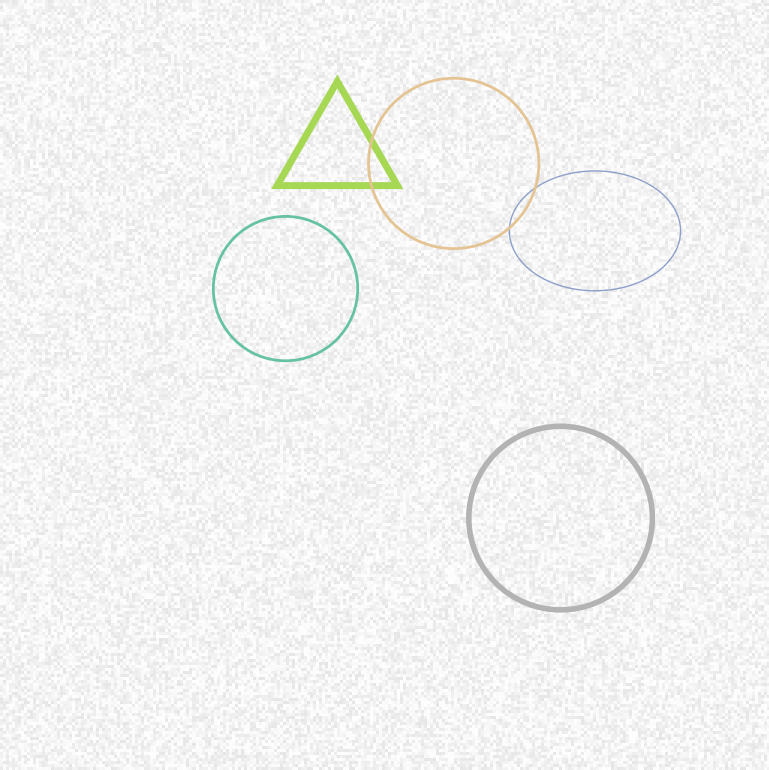[{"shape": "circle", "thickness": 1, "radius": 0.47, "center": [0.371, 0.625]}, {"shape": "oval", "thickness": 0.5, "radius": 0.56, "center": [0.773, 0.7]}, {"shape": "triangle", "thickness": 2.5, "radius": 0.45, "center": [0.438, 0.804]}, {"shape": "circle", "thickness": 1, "radius": 0.55, "center": [0.589, 0.788]}, {"shape": "circle", "thickness": 2, "radius": 0.6, "center": [0.728, 0.327]}]